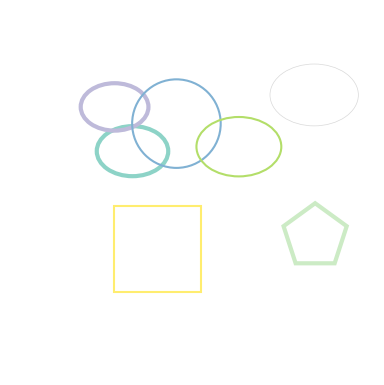[{"shape": "oval", "thickness": 3, "radius": 0.46, "center": [0.344, 0.607]}, {"shape": "oval", "thickness": 3, "radius": 0.44, "center": [0.298, 0.722]}, {"shape": "circle", "thickness": 1.5, "radius": 0.58, "center": [0.458, 0.679]}, {"shape": "oval", "thickness": 1.5, "radius": 0.55, "center": [0.62, 0.619]}, {"shape": "oval", "thickness": 0.5, "radius": 0.57, "center": [0.816, 0.753]}, {"shape": "pentagon", "thickness": 3, "radius": 0.43, "center": [0.819, 0.386]}, {"shape": "square", "thickness": 1.5, "radius": 0.56, "center": [0.409, 0.353]}]